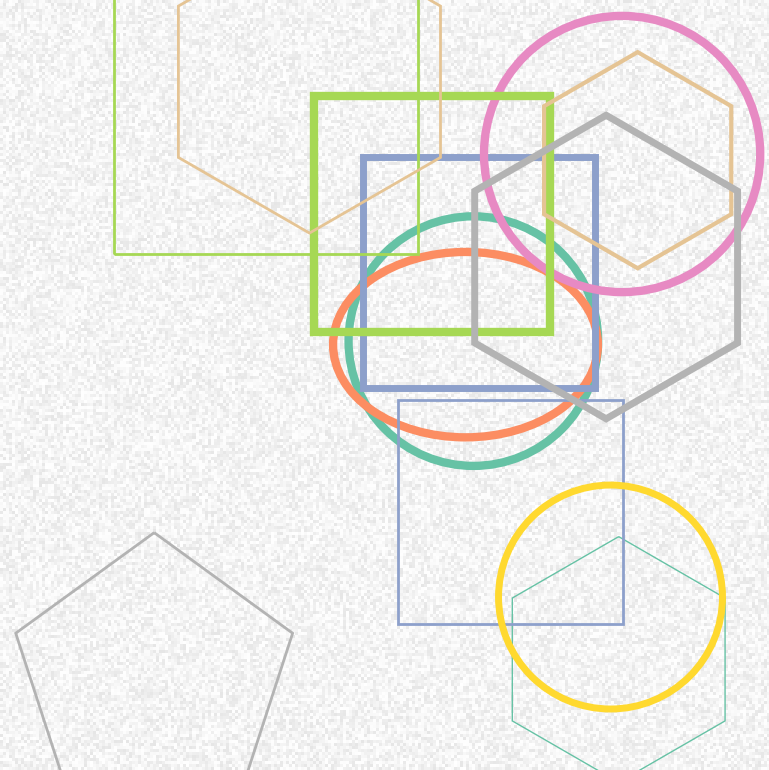[{"shape": "hexagon", "thickness": 0.5, "radius": 0.8, "center": [0.803, 0.144]}, {"shape": "circle", "thickness": 3, "radius": 0.81, "center": [0.615, 0.557]}, {"shape": "oval", "thickness": 3, "radius": 0.86, "center": [0.605, 0.552]}, {"shape": "square", "thickness": 1, "radius": 0.73, "center": [0.663, 0.335]}, {"shape": "square", "thickness": 2.5, "radius": 0.75, "center": [0.622, 0.646]}, {"shape": "circle", "thickness": 3, "radius": 0.9, "center": [0.808, 0.8]}, {"shape": "square", "thickness": 3, "radius": 0.76, "center": [0.561, 0.722]}, {"shape": "square", "thickness": 1, "radius": 0.99, "center": [0.345, 0.867]}, {"shape": "circle", "thickness": 2.5, "radius": 0.73, "center": [0.793, 0.225]}, {"shape": "hexagon", "thickness": 1.5, "radius": 0.7, "center": [0.828, 0.792]}, {"shape": "hexagon", "thickness": 1, "radius": 0.98, "center": [0.402, 0.894]}, {"shape": "pentagon", "thickness": 1, "radius": 0.95, "center": [0.2, 0.119]}, {"shape": "hexagon", "thickness": 2.5, "radius": 0.99, "center": [0.787, 0.653]}]